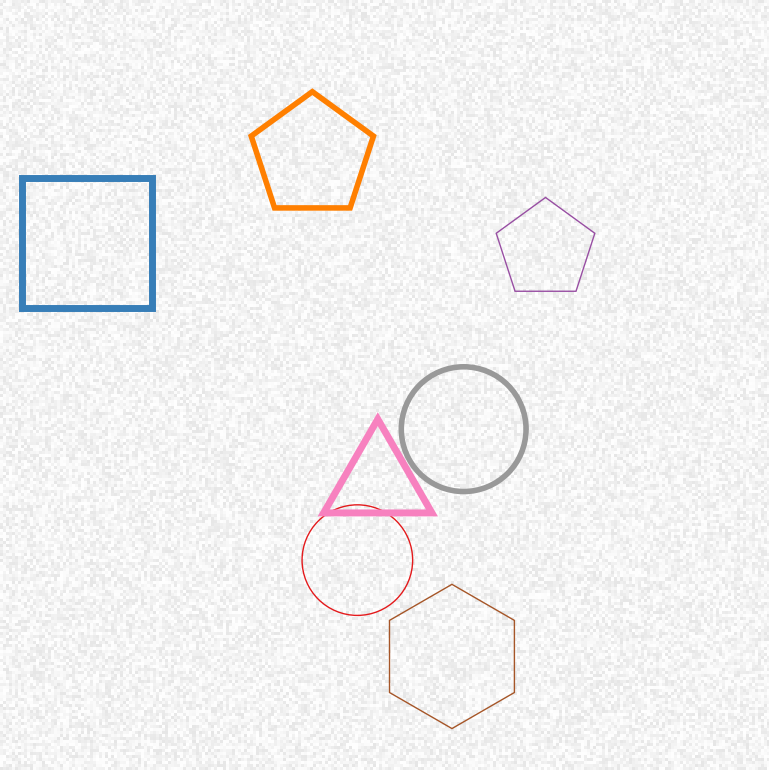[{"shape": "circle", "thickness": 0.5, "radius": 0.36, "center": [0.464, 0.273]}, {"shape": "square", "thickness": 2.5, "radius": 0.42, "center": [0.113, 0.684]}, {"shape": "pentagon", "thickness": 0.5, "radius": 0.34, "center": [0.708, 0.676]}, {"shape": "pentagon", "thickness": 2, "radius": 0.42, "center": [0.406, 0.797]}, {"shape": "hexagon", "thickness": 0.5, "radius": 0.47, "center": [0.587, 0.147]}, {"shape": "triangle", "thickness": 2.5, "radius": 0.41, "center": [0.491, 0.374]}, {"shape": "circle", "thickness": 2, "radius": 0.41, "center": [0.602, 0.443]}]